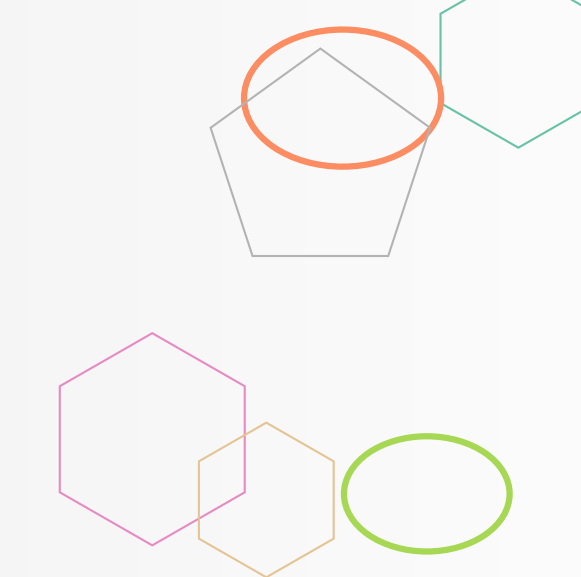[{"shape": "hexagon", "thickness": 1, "radius": 0.77, "center": [0.892, 0.898]}, {"shape": "oval", "thickness": 3, "radius": 0.85, "center": [0.589, 0.829]}, {"shape": "hexagon", "thickness": 1, "radius": 0.92, "center": [0.262, 0.239]}, {"shape": "oval", "thickness": 3, "radius": 0.71, "center": [0.734, 0.144]}, {"shape": "hexagon", "thickness": 1, "radius": 0.67, "center": [0.458, 0.133]}, {"shape": "pentagon", "thickness": 1, "radius": 0.99, "center": [0.551, 0.716]}]